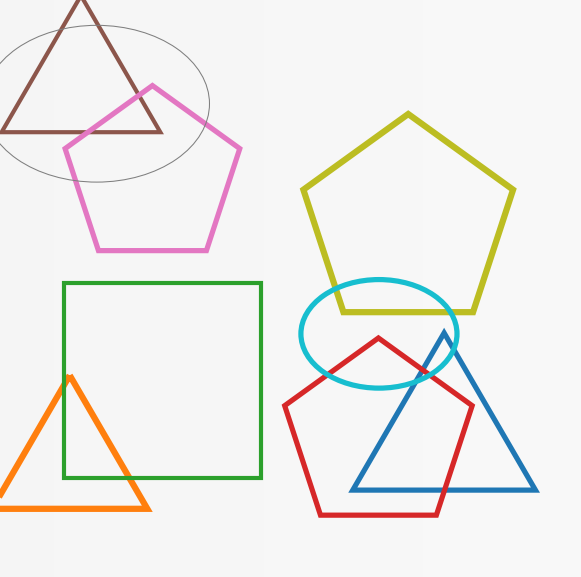[{"shape": "triangle", "thickness": 2.5, "radius": 0.91, "center": [0.764, 0.241]}, {"shape": "triangle", "thickness": 3, "radius": 0.77, "center": [0.12, 0.195]}, {"shape": "square", "thickness": 2, "radius": 0.85, "center": [0.279, 0.34]}, {"shape": "pentagon", "thickness": 2.5, "radius": 0.85, "center": [0.651, 0.244]}, {"shape": "triangle", "thickness": 2, "radius": 0.79, "center": [0.139, 0.849]}, {"shape": "pentagon", "thickness": 2.5, "radius": 0.79, "center": [0.262, 0.693]}, {"shape": "oval", "thickness": 0.5, "radius": 0.97, "center": [0.167, 0.82]}, {"shape": "pentagon", "thickness": 3, "radius": 0.95, "center": [0.702, 0.612]}, {"shape": "oval", "thickness": 2.5, "radius": 0.67, "center": [0.652, 0.421]}]